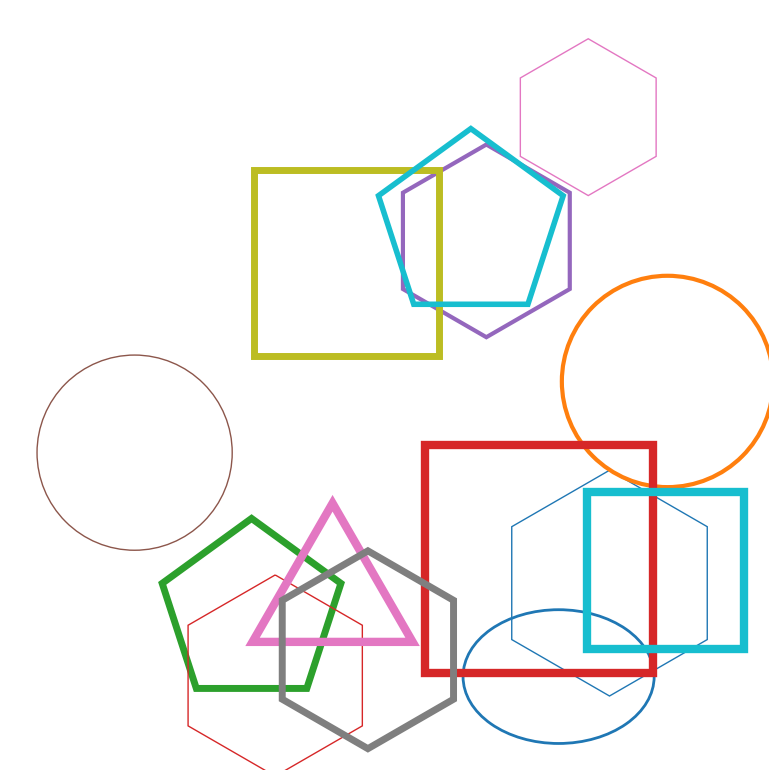[{"shape": "hexagon", "thickness": 0.5, "radius": 0.73, "center": [0.792, 0.243]}, {"shape": "oval", "thickness": 1, "radius": 0.62, "center": [0.725, 0.121]}, {"shape": "circle", "thickness": 1.5, "radius": 0.69, "center": [0.867, 0.505]}, {"shape": "pentagon", "thickness": 2.5, "radius": 0.61, "center": [0.327, 0.205]}, {"shape": "hexagon", "thickness": 0.5, "radius": 0.65, "center": [0.357, 0.123]}, {"shape": "square", "thickness": 3, "radius": 0.74, "center": [0.7, 0.274]}, {"shape": "hexagon", "thickness": 1.5, "radius": 0.63, "center": [0.632, 0.687]}, {"shape": "circle", "thickness": 0.5, "radius": 0.63, "center": [0.175, 0.412]}, {"shape": "triangle", "thickness": 3, "radius": 0.6, "center": [0.432, 0.226]}, {"shape": "hexagon", "thickness": 0.5, "radius": 0.51, "center": [0.764, 0.848]}, {"shape": "hexagon", "thickness": 2.5, "radius": 0.64, "center": [0.478, 0.156]}, {"shape": "square", "thickness": 2.5, "radius": 0.6, "center": [0.45, 0.658]}, {"shape": "square", "thickness": 3, "radius": 0.51, "center": [0.865, 0.259]}, {"shape": "pentagon", "thickness": 2, "radius": 0.63, "center": [0.611, 0.707]}]